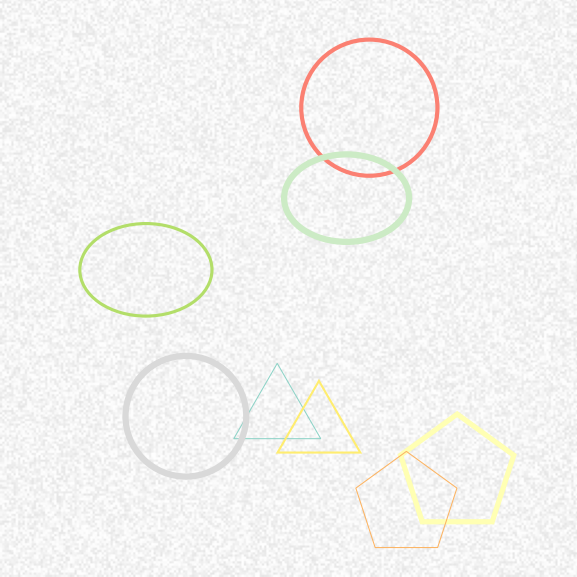[{"shape": "triangle", "thickness": 0.5, "radius": 0.43, "center": [0.48, 0.283]}, {"shape": "pentagon", "thickness": 2.5, "radius": 0.52, "center": [0.792, 0.179]}, {"shape": "circle", "thickness": 2, "radius": 0.59, "center": [0.64, 0.813]}, {"shape": "pentagon", "thickness": 0.5, "radius": 0.46, "center": [0.704, 0.125]}, {"shape": "oval", "thickness": 1.5, "radius": 0.57, "center": [0.253, 0.532]}, {"shape": "circle", "thickness": 3, "radius": 0.52, "center": [0.322, 0.278]}, {"shape": "oval", "thickness": 3, "radius": 0.54, "center": [0.6, 0.656]}, {"shape": "triangle", "thickness": 1, "radius": 0.41, "center": [0.552, 0.257]}]